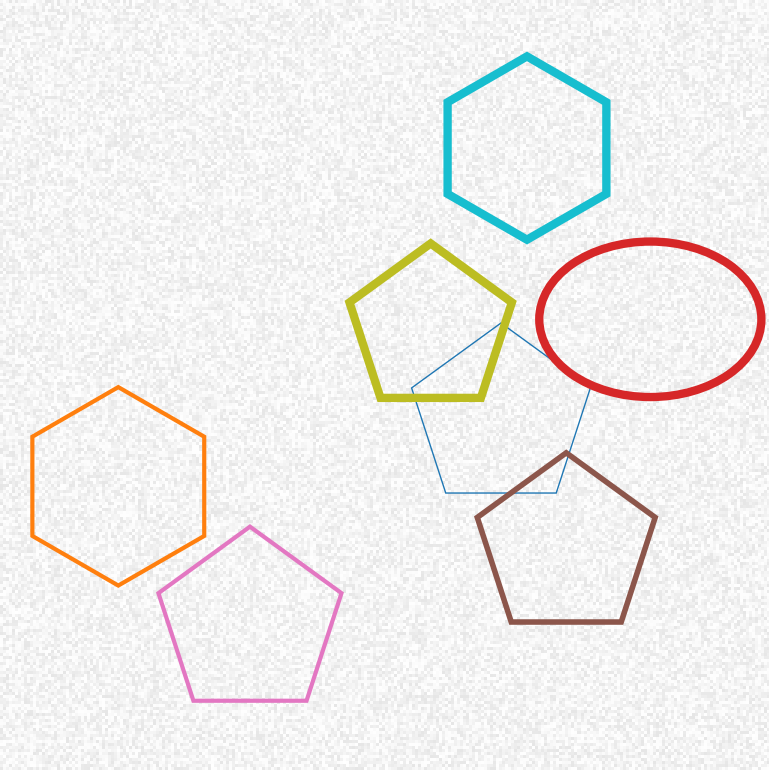[{"shape": "pentagon", "thickness": 0.5, "radius": 0.61, "center": [0.651, 0.458]}, {"shape": "hexagon", "thickness": 1.5, "radius": 0.64, "center": [0.154, 0.368]}, {"shape": "oval", "thickness": 3, "radius": 0.72, "center": [0.845, 0.585]}, {"shape": "pentagon", "thickness": 2, "radius": 0.61, "center": [0.735, 0.29]}, {"shape": "pentagon", "thickness": 1.5, "radius": 0.62, "center": [0.325, 0.191]}, {"shape": "pentagon", "thickness": 3, "radius": 0.55, "center": [0.559, 0.573]}, {"shape": "hexagon", "thickness": 3, "radius": 0.6, "center": [0.684, 0.808]}]